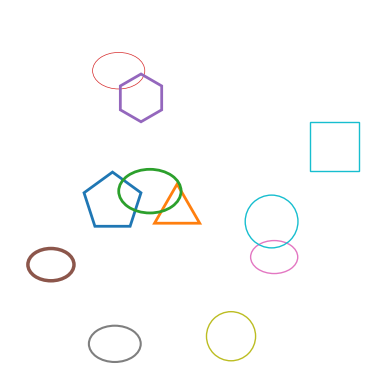[{"shape": "pentagon", "thickness": 2, "radius": 0.39, "center": [0.292, 0.475]}, {"shape": "triangle", "thickness": 2, "radius": 0.34, "center": [0.46, 0.454]}, {"shape": "oval", "thickness": 2, "radius": 0.4, "center": [0.389, 0.504]}, {"shape": "oval", "thickness": 0.5, "radius": 0.34, "center": [0.308, 0.816]}, {"shape": "hexagon", "thickness": 2, "radius": 0.31, "center": [0.366, 0.746]}, {"shape": "oval", "thickness": 2.5, "radius": 0.3, "center": [0.132, 0.313]}, {"shape": "oval", "thickness": 1, "radius": 0.31, "center": [0.712, 0.332]}, {"shape": "oval", "thickness": 1.5, "radius": 0.34, "center": [0.298, 0.107]}, {"shape": "circle", "thickness": 1, "radius": 0.32, "center": [0.6, 0.127]}, {"shape": "circle", "thickness": 1, "radius": 0.34, "center": [0.705, 0.425]}, {"shape": "square", "thickness": 1, "radius": 0.32, "center": [0.87, 0.619]}]